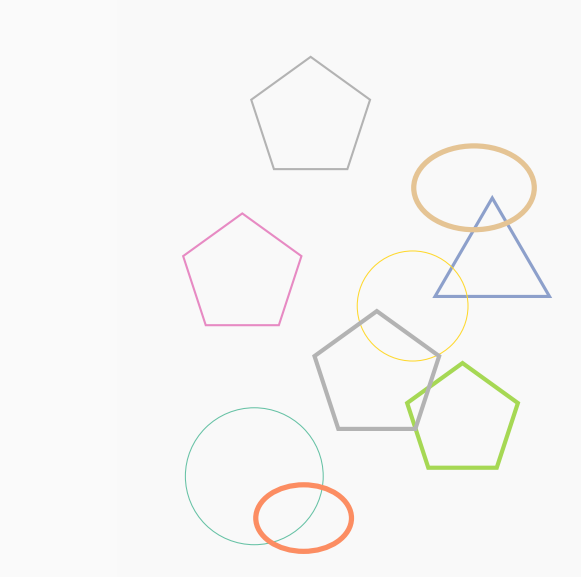[{"shape": "circle", "thickness": 0.5, "radius": 0.59, "center": [0.437, 0.174]}, {"shape": "oval", "thickness": 2.5, "radius": 0.41, "center": [0.522, 0.102]}, {"shape": "triangle", "thickness": 1.5, "radius": 0.57, "center": [0.847, 0.543]}, {"shape": "pentagon", "thickness": 1, "radius": 0.53, "center": [0.417, 0.523]}, {"shape": "pentagon", "thickness": 2, "radius": 0.5, "center": [0.796, 0.27]}, {"shape": "circle", "thickness": 0.5, "radius": 0.48, "center": [0.71, 0.469]}, {"shape": "oval", "thickness": 2.5, "radius": 0.52, "center": [0.816, 0.674]}, {"shape": "pentagon", "thickness": 1, "radius": 0.54, "center": [0.534, 0.793]}, {"shape": "pentagon", "thickness": 2, "radius": 0.56, "center": [0.648, 0.348]}]